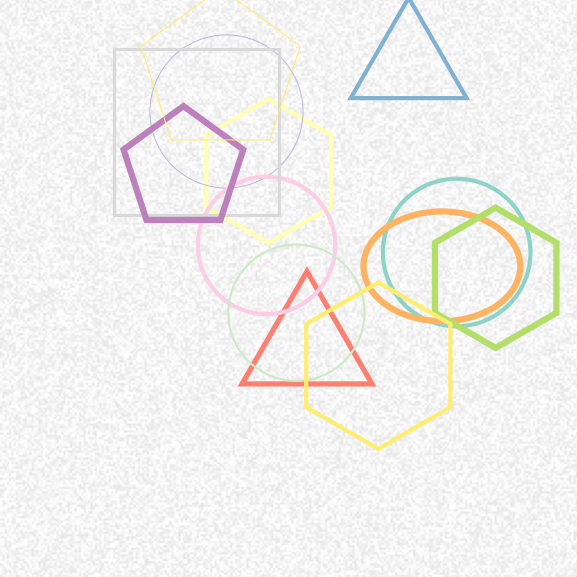[{"shape": "circle", "thickness": 2, "radius": 0.64, "center": [0.791, 0.562]}, {"shape": "hexagon", "thickness": 2, "radius": 0.62, "center": [0.465, 0.703]}, {"shape": "circle", "thickness": 0.5, "radius": 0.66, "center": [0.392, 0.806]}, {"shape": "triangle", "thickness": 2.5, "radius": 0.65, "center": [0.532, 0.399]}, {"shape": "triangle", "thickness": 2, "radius": 0.58, "center": [0.708, 0.887]}, {"shape": "oval", "thickness": 3, "radius": 0.68, "center": [0.765, 0.538]}, {"shape": "hexagon", "thickness": 3, "radius": 0.61, "center": [0.858, 0.518]}, {"shape": "circle", "thickness": 2, "radius": 0.59, "center": [0.462, 0.574]}, {"shape": "square", "thickness": 1.5, "radius": 0.72, "center": [0.34, 0.771]}, {"shape": "pentagon", "thickness": 3, "radius": 0.54, "center": [0.318, 0.706]}, {"shape": "circle", "thickness": 1, "radius": 0.59, "center": [0.513, 0.458]}, {"shape": "hexagon", "thickness": 2, "radius": 0.72, "center": [0.655, 0.366]}, {"shape": "pentagon", "thickness": 0.5, "radius": 0.73, "center": [0.382, 0.874]}]